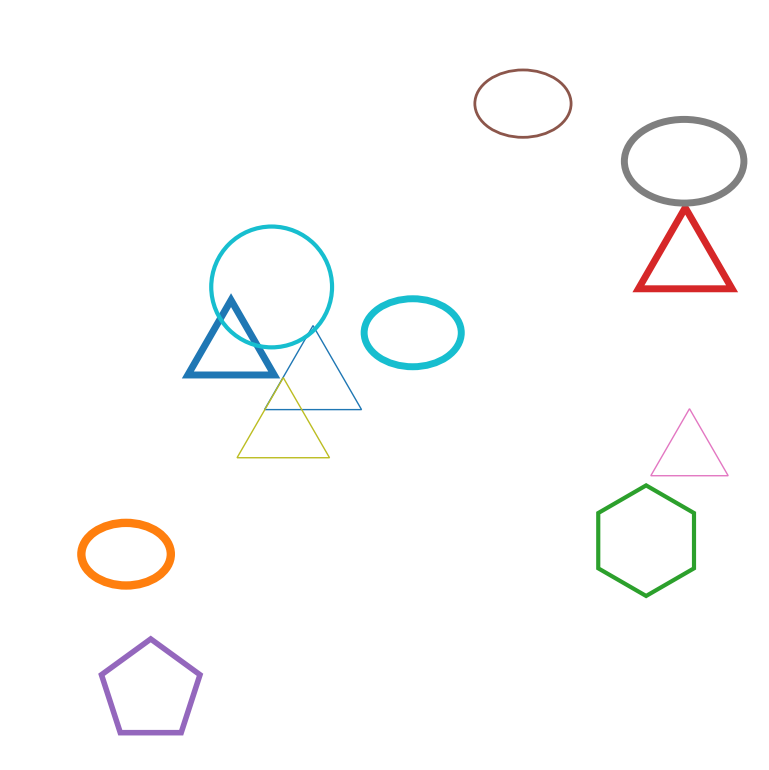[{"shape": "triangle", "thickness": 0.5, "radius": 0.36, "center": [0.407, 0.504]}, {"shape": "triangle", "thickness": 2.5, "radius": 0.32, "center": [0.3, 0.545]}, {"shape": "oval", "thickness": 3, "radius": 0.29, "center": [0.164, 0.28]}, {"shape": "hexagon", "thickness": 1.5, "radius": 0.36, "center": [0.839, 0.298]}, {"shape": "triangle", "thickness": 2.5, "radius": 0.35, "center": [0.89, 0.66]}, {"shape": "pentagon", "thickness": 2, "radius": 0.34, "center": [0.196, 0.103]}, {"shape": "oval", "thickness": 1, "radius": 0.31, "center": [0.679, 0.865]}, {"shape": "triangle", "thickness": 0.5, "radius": 0.29, "center": [0.895, 0.411]}, {"shape": "oval", "thickness": 2.5, "radius": 0.39, "center": [0.888, 0.791]}, {"shape": "triangle", "thickness": 0.5, "radius": 0.35, "center": [0.368, 0.44]}, {"shape": "circle", "thickness": 1.5, "radius": 0.39, "center": [0.353, 0.627]}, {"shape": "oval", "thickness": 2.5, "radius": 0.32, "center": [0.536, 0.568]}]